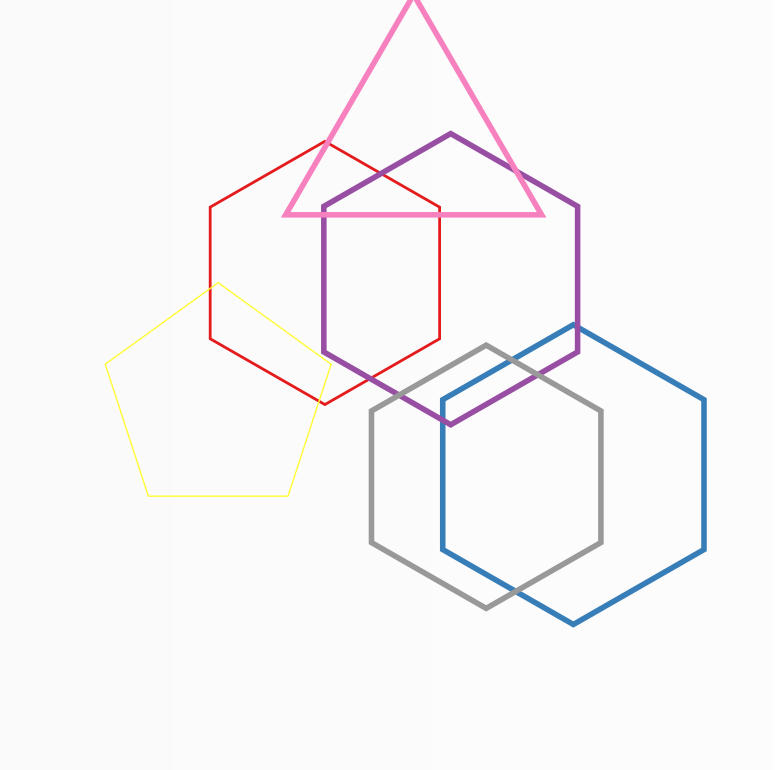[{"shape": "hexagon", "thickness": 1, "radius": 0.85, "center": [0.419, 0.646]}, {"shape": "hexagon", "thickness": 2, "radius": 0.97, "center": [0.74, 0.384]}, {"shape": "hexagon", "thickness": 2, "radius": 0.95, "center": [0.582, 0.637]}, {"shape": "pentagon", "thickness": 0.5, "radius": 0.77, "center": [0.282, 0.48]}, {"shape": "triangle", "thickness": 2, "radius": 0.95, "center": [0.534, 0.816]}, {"shape": "hexagon", "thickness": 2, "radius": 0.85, "center": [0.627, 0.381]}]